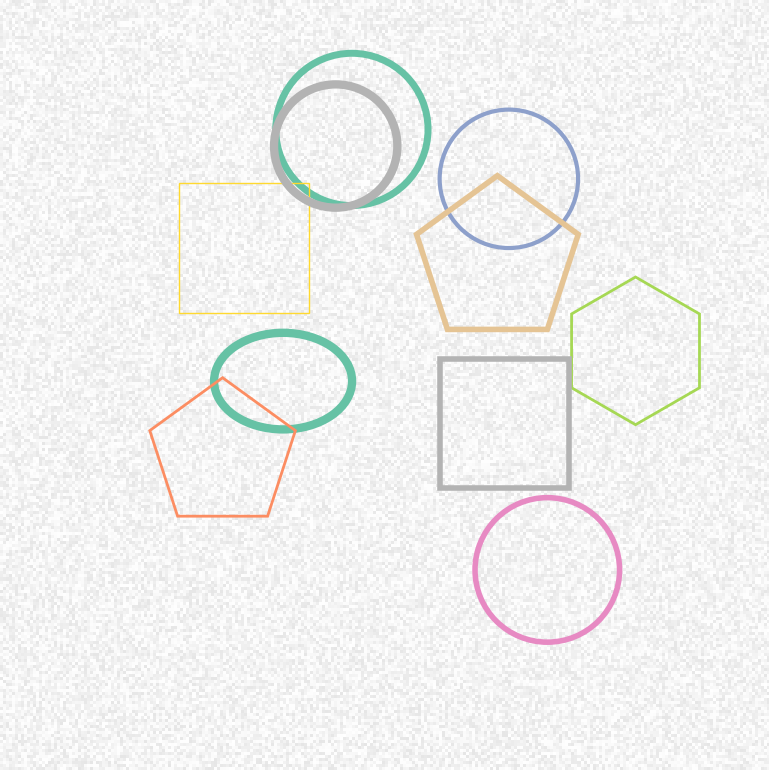[{"shape": "oval", "thickness": 3, "radius": 0.45, "center": [0.368, 0.505]}, {"shape": "circle", "thickness": 2.5, "radius": 0.49, "center": [0.457, 0.832]}, {"shape": "pentagon", "thickness": 1, "radius": 0.5, "center": [0.289, 0.41]}, {"shape": "circle", "thickness": 1.5, "radius": 0.45, "center": [0.661, 0.768]}, {"shape": "circle", "thickness": 2, "radius": 0.47, "center": [0.711, 0.26]}, {"shape": "hexagon", "thickness": 1, "radius": 0.48, "center": [0.825, 0.544]}, {"shape": "square", "thickness": 0.5, "radius": 0.42, "center": [0.317, 0.677]}, {"shape": "pentagon", "thickness": 2, "radius": 0.55, "center": [0.646, 0.661]}, {"shape": "circle", "thickness": 3, "radius": 0.4, "center": [0.436, 0.81]}, {"shape": "square", "thickness": 2, "radius": 0.42, "center": [0.655, 0.45]}]